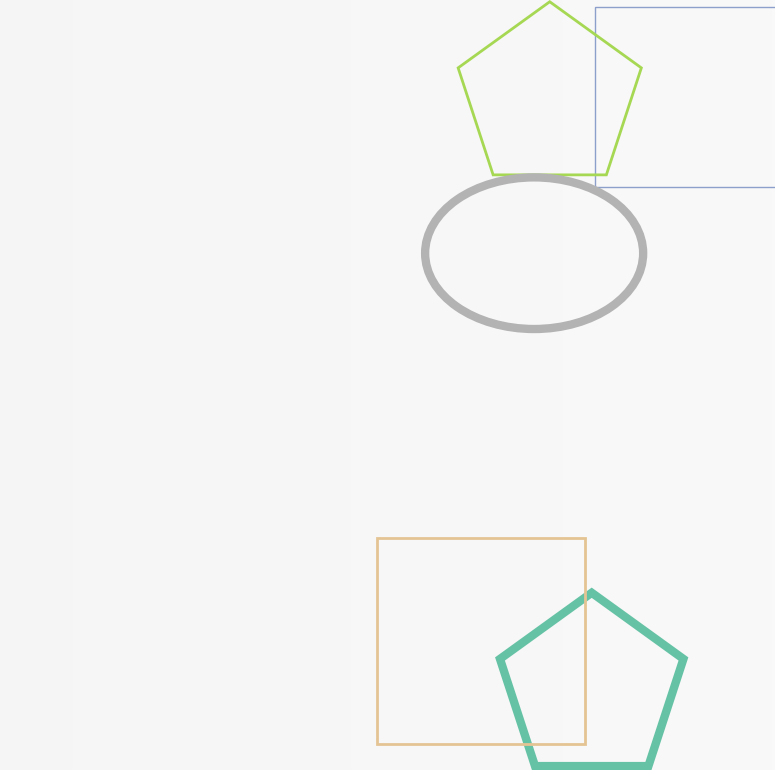[{"shape": "pentagon", "thickness": 3, "radius": 0.62, "center": [0.763, 0.106]}, {"shape": "square", "thickness": 0.5, "radius": 0.59, "center": [0.885, 0.874]}, {"shape": "pentagon", "thickness": 1, "radius": 0.62, "center": [0.709, 0.873]}, {"shape": "square", "thickness": 1, "radius": 0.67, "center": [0.62, 0.167]}, {"shape": "oval", "thickness": 3, "radius": 0.7, "center": [0.689, 0.671]}]